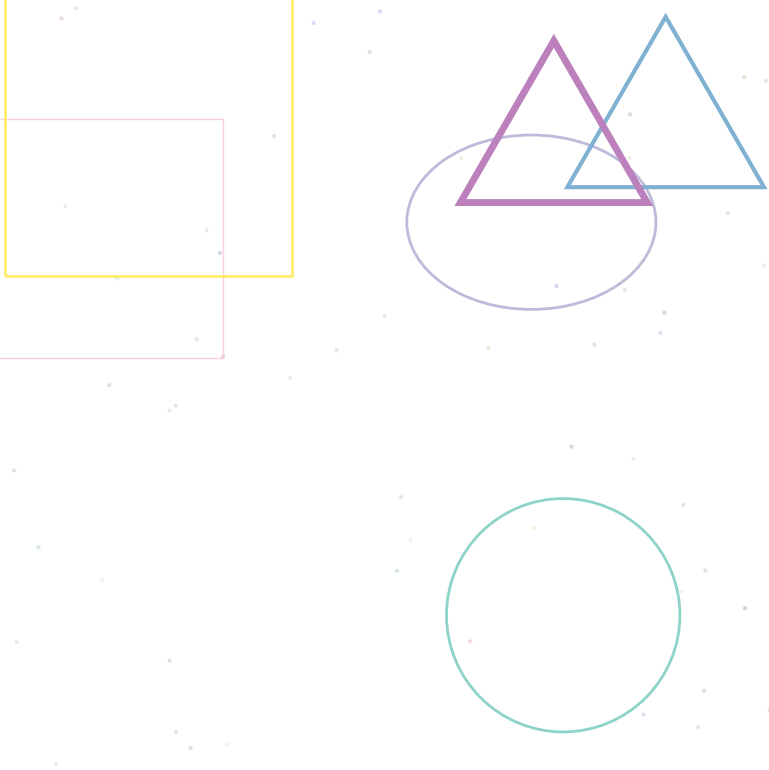[{"shape": "circle", "thickness": 1, "radius": 0.76, "center": [0.731, 0.201]}, {"shape": "oval", "thickness": 1, "radius": 0.81, "center": [0.69, 0.711]}, {"shape": "triangle", "thickness": 1.5, "radius": 0.74, "center": [0.865, 0.831]}, {"shape": "square", "thickness": 0.5, "radius": 0.77, "center": [0.135, 0.69]}, {"shape": "triangle", "thickness": 2.5, "radius": 0.7, "center": [0.719, 0.807]}, {"shape": "square", "thickness": 1, "radius": 0.93, "center": [0.193, 0.828]}]